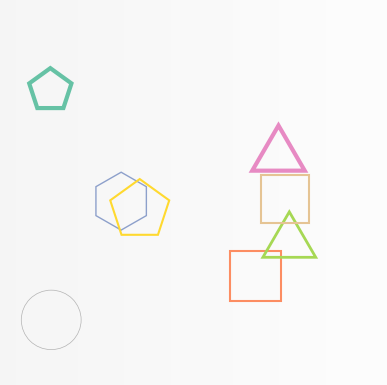[{"shape": "pentagon", "thickness": 3, "radius": 0.29, "center": [0.13, 0.766]}, {"shape": "square", "thickness": 1.5, "radius": 0.33, "center": [0.659, 0.283]}, {"shape": "hexagon", "thickness": 1, "radius": 0.38, "center": [0.313, 0.478]}, {"shape": "triangle", "thickness": 3, "radius": 0.39, "center": [0.719, 0.596]}, {"shape": "triangle", "thickness": 2, "radius": 0.39, "center": [0.747, 0.371]}, {"shape": "pentagon", "thickness": 1.5, "radius": 0.4, "center": [0.361, 0.455]}, {"shape": "square", "thickness": 1.5, "radius": 0.31, "center": [0.736, 0.482]}, {"shape": "circle", "thickness": 0.5, "radius": 0.39, "center": [0.132, 0.169]}]